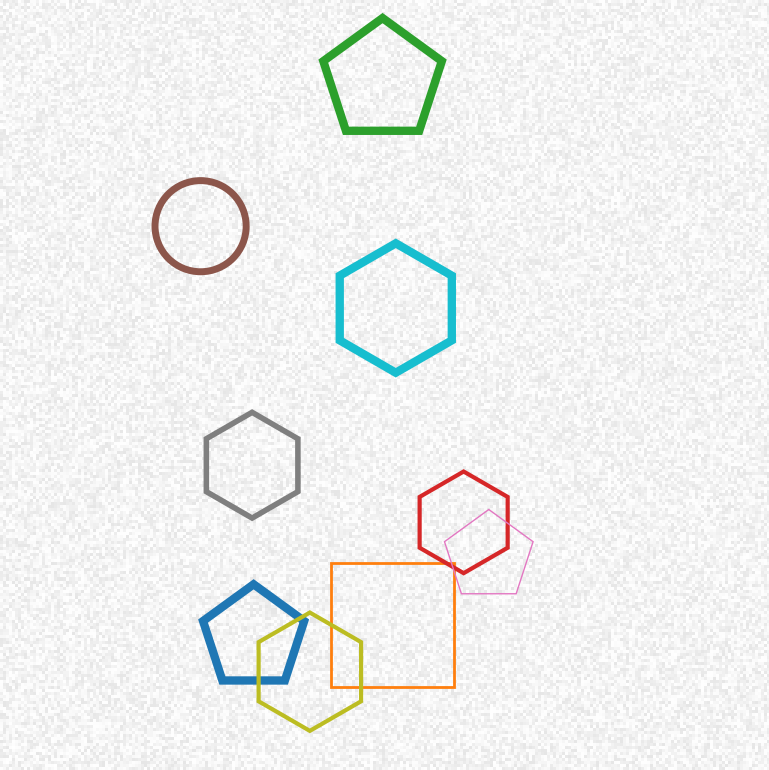[{"shape": "pentagon", "thickness": 3, "radius": 0.35, "center": [0.329, 0.172]}, {"shape": "square", "thickness": 1, "radius": 0.4, "center": [0.51, 0.188]}, {"shape": "pentagon", "thickness": 3, "radius": 0.4, "center": [0.497, 0.896]}, {"shape": "hexagon", "thickness": 1.5, "radius": 0.33, "center": [0.602, 0.322]}, {"shape": "circle", "thickness": 2.5, "radius": 0.3, "center": [0.261, 0.706]}, {"shape": "pentagon", "thickness": 0.5, "radius": 0.3, "center": [0.635, 0.278]}, {"shape": "hexagon", "thickness": 2, "radius": 0.34, "center": [0.327, 0.396]}, {"shape": "hexagon", "thickness": 1.5, "radius": 0.38, "center": [0.402, 0.128]}, {"shape": "hexagon", "thickness": 3, "radius": 0.42, "center": [0.514, 0.6]}]